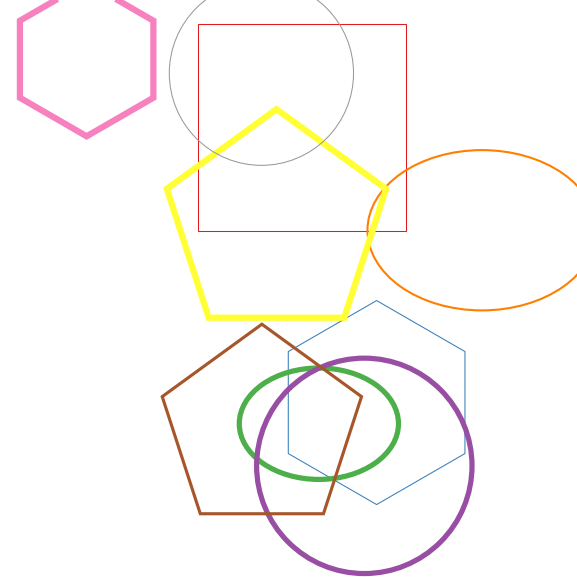[{"shape": "square", "thickness": 0.5, "radius": 0.9, "center": [0.523, 0.779]}, {"shape": "hexagon", "thickness": 0.5, "radius": 0.88, "center": [0.652, 0.302]}, {"shape": "oval", "thickness": 2.5, "radius": 0.69, "center": [0.552, 0.265]}, {"shape": "circle", "thickness": 2.5, "radius": 0.93, "center": [0.631, 0.192]}, {"shape": "oval", "thickness": 1, "radius": 0.99, "center": [0.835, 0.6]}, {"shape": "pentagon", "thickness": 3, "radius": 1.0, "center": [0.479, 0.61]}, {"shape": "pentagon", "thickness": 1.5, "radius": 0.91, "center": [0.453, 0.256]}, {"shape": "hexagon", "thickness": 3, "radius": 0.67, "center": [0.15, 0.897]}, {"shape": "circle", "thickness": 0.5, "radius": 0.8, "center": [0.453, 0.872]}]